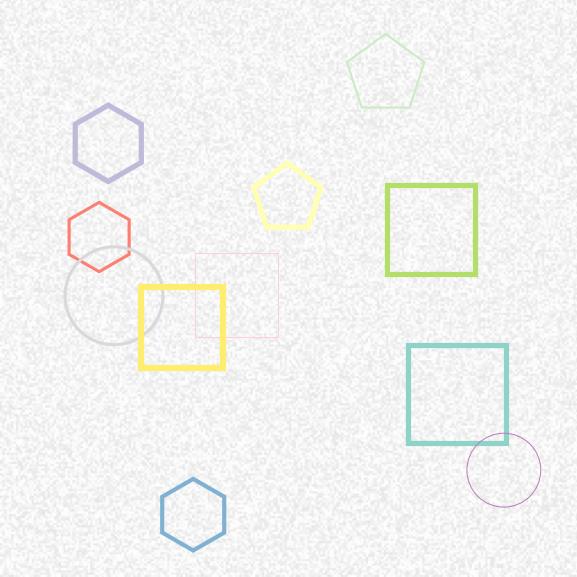[{"shape": "square", "thickness": 2.5, "radius": 0.42, "center": [0.791, 0.317]}, {"shape": "pentagon", "thickness": 2.5, "radius": 0.31, "center": [0.498, 0.655]}, {"shape": "hexagon", "thickness": 2.5, "radius": 0.33, "center": [0.187, 0.751]}, {"shape": "hexagon", "thickness": 1.5, "radius": 0.3, "center": [0.172, 0.589]}, {"shape": "hexagon", "thickness": 2, "radius": 0.31, "center": [0.335, 0.108]}, {"shape": "square", "thickness": 2.5, "radius": 0.38, "center": [0.746, 0.602]}, {"shape": "square", "thickness": 0.5, "radius": 0.36, "center": [0.41, 0.488]}, {"shape": "circle", "thickness": 1.5, "radius": 0.42, "center": [0.197, 0.487]}, {"shape": "circle", "thickness": 0.5, "radius": 0.32, "center": [0.872, 0.185]}, {"shape": "pentagon", "thickness": 1, "radius": 0.35, "center": [0.668, 0.87]}, {"shape": "square", "thickness": 3, "radius": 0.35, "center": [0.315, 0.432]}]